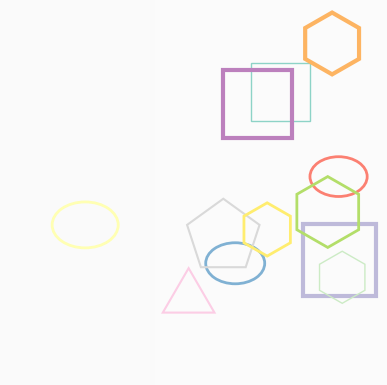[{"shape": "square", "thickness": 1, "radius": 0.38, "center": [0.724, 0.762]}, {"shape": "oval", "thickness": 2, "radius": 0.43, "center": [0.22, 0.416]}, {"shape": "square", "thickness": 3, "radius": 0.47, "center": [0.876, 0.324]}, {"shape": "oval", "thickness": 2, "radius": 0.37, "center": [0.874, 0.541]}, {"shape": "oval", "thickness": 2, "radius": 0.38, "center": [0.607, 0.316]}, {"shape": "hexagon", "thickness": 3, "radius": 0.4, "center": [0.857, 0.887]}, {"shape": "hexagon", "thickness": 2, "radius": 0.46, "center": [0.846, 0.449]}, {"shape": "triangle", "thickness": 1.5, "radius": 0.38, "center": [0.487, 0.227]}, {"shape": "pentagon", "thickness": 1.5, "radius": 0.49, "center": [0.576, 0.385]}, {"shape": "square", "thickness": 3, "radius": 0.44, "center": [0.666, 0.73]}, {"shape": "hexagon", "thickness": 1, "radius": 0.34, "center": [0.883, 0.28]}, {"shape": "hexagon", "thickness": 2, "radius": 0.35, "center": [0.689, 0.404]}]